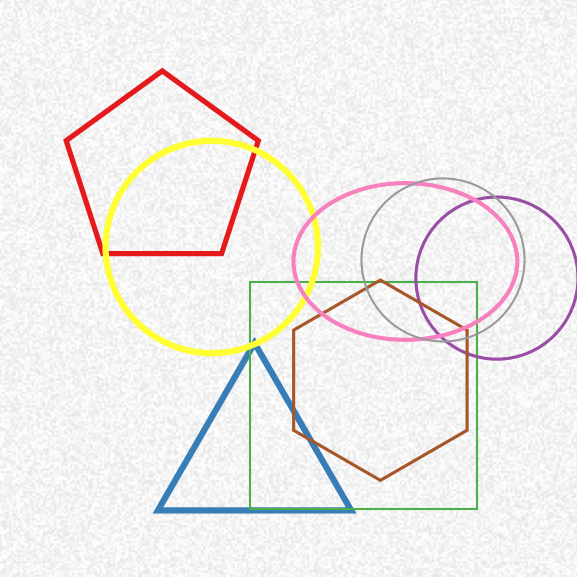[{"shape": "pentagon", "thickness": 2.5, "radius": 0.87, "center": [0.281, 0.701]}, {"shape": "triangle", "thickness": 3, "radius": 0.97, "center": [0.441, 0.212]}, {"shape": "square", "thickness": 1, "radius": 0.98, "center": [0.63, 0.314]}, {"shape": "circle", "thickness": 1.5, "radius": 0.7, "center": [0.86, 0.518]}, {"shape": "circle", "thickness": 3, "radius": 0.92, "center": [0.367, 0.571]}, {"shape": "hexagon", "thickness": 1.5, "radius": 0.87, "center": [0.659, 0.341]}, {"shape": "oval", "thickness": 2, "radius": 0.97, "center": [0.702, 0.546]}, {"shape": "circle", "thickness": 1, "radius": 0.71, "center": [0.767, 0.549]}]